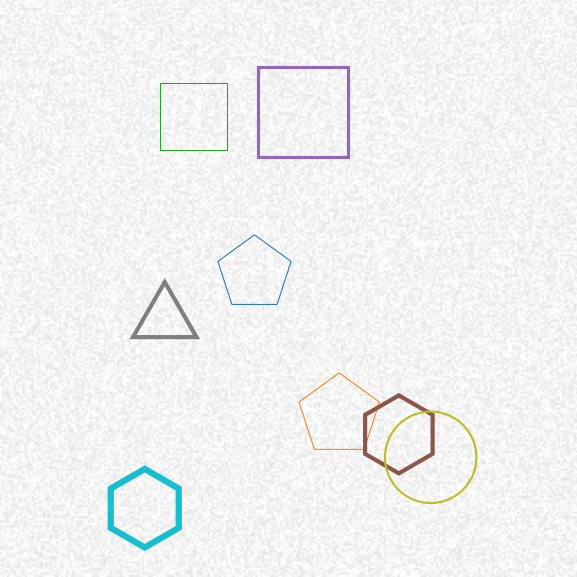[{"shape": "pentagon", "thickness": 0.5, "radius": 0.33, "center": [0.441, 0.526]}, {"shape": "pentagon", "thickness": 0.5, "radius": 0.37, "center": [0.587, 0.28]}, {"shape": "square", "thickness": 0.5, "radius": 0.29, "center": [0.335, 0.797]}, {"shape": "square", "thickness": 1.5, "radius": 0.39, "center": [0.525, 0.806]}, {"shape": "hexagon", "thickness": 2, "radius": 0.34, "center": [0.691, 0.247]}, {"shape": "triangle", "thickness": 2, "radius": 0.32, "center": [0.285, 0.447]}, {"shape": "circle", "thickness": 1, "radius": 0.4, "center": [0.746, 0.207]}, {"shape": "hexagon", "thickness": 3, "radius": 0.34, "center": [0.251, 0.119]}]